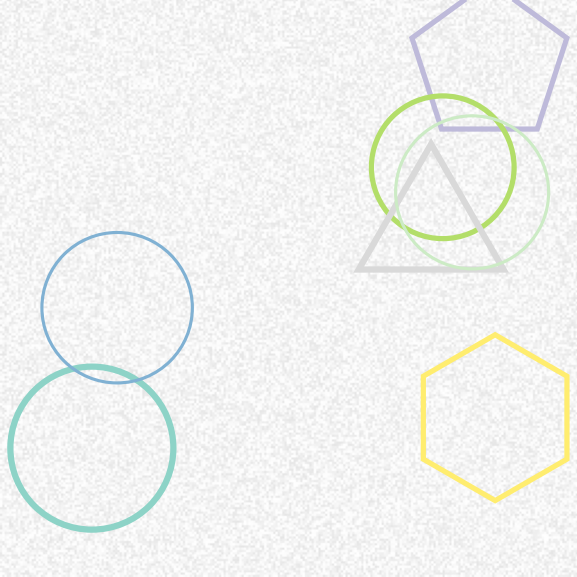[{"shape": "circle", "thickness": 3, "radius": 0.71, "center": [0.159, 0.223]}, {"shape": "pentagon", "thickness": 2.5, "radius": 0.7, "center": [0.847, 0.89]}, {"shape": "circle", "thickness": 1.5, "radius": 0.65, "center": [0.203, 0.466]}, {"shape": "circle", "thickness": 2.5, "radius": 0.62, "center": [0.767, 0.709]}, {"shape": "triangle", "thickness": 3, "radius": 0.72, "center": [0.747, 0.605]}, {"shape": "circle", "thickness": 1.5, "radius": 0.66, "center": [0.818, 0.666]}, {"shape": "hexagon", "thickness": 2.5, "radius": 0.72, "center": [0.857, 0.276]}]